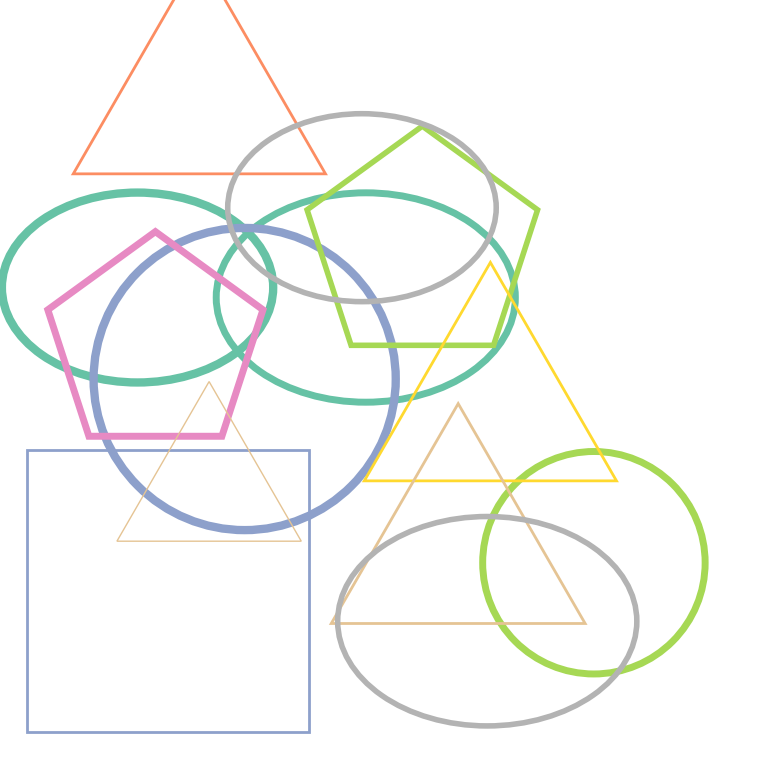[{"shape": "oval", "thickness": 2.5, "radius": 0.97, "center": [0.475, 0.614]}, {"shape": "oval", "thickness": 3, "radius": 0.88, "center": [0.179, 0.627]}, {"shape": "triangle", "thickness": 1, "radius": 0.95, "center": [0.259, 0.869]}, {"shape": "circle", "thickness": 3, "radius": 0.98, "center": [0.318, 0.508]}, {"shape": "square", "thickness": 1, "radius": 0.92, "center": [0.218, 0.233]}, {"shape": "pentagon", "thickness": 2.5, "radius": 0.73, "center": [0.202, 0.552]}, {"shape": "pentagon", "thickness": 2, "radius": 0.79, "center": [0.548, 0.679]}, {"shape": "circle", "thickness": 2.5, "radius": 0.72, "center": [0.771, 0.269]}, {"shape": "triangle", "thickness": 1, "radius": 0.95, "center": [0.637, 0.47]}, {"shape": "triangle", "thickness": 0.5, "radius": 0.69, "center": [0.272, 0.366]}, {"shape": "triangle", "thickness": 1, "radius": 0.95, "center": [0.595, 0.285]}, {"shape": "oval", "thickness": 2, "radius": 0.87, "center": [0.47, 0.73]}, {"shape": "oval", "thickness": 2, "radius": 0.97, "center": [0.633, 0.193]}]